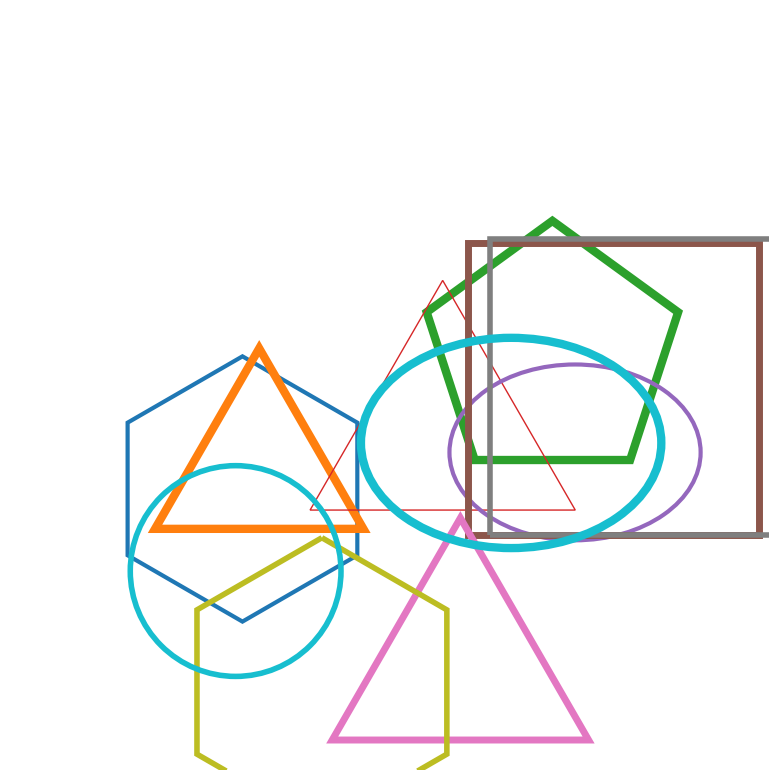[{"shape": "hexagon", "thickness": 1.5, "radius": 0.86, "center": [0.315, 0.365]}, {"shape": "triangle", "thickness": 3, "radius": 0.78, "center": [0.337, 0.391]}, {"shape": "pentagon", "thickness": 3, "radius": 0.86, "center": [0.717, 0.541]}, {"shape": "triangle", "thickness": 0.5, "radius": 0.99, "center": [0.575, 0.437]}, {"shape": "oval", "thickness": 1.5, "radius": 0.82, "center": [0.747, 0.412]}, {"shape": "square", "thickness": 2.5, "radius": 0.95, "center": [0.797, 0.495]}, {"shape": "triangle", "thickness": 2.5, "radius": 0.96, "center": [0.598, 0.135]}, {"shape": "square", "thickness": 2, "radius": 0.96, "center": [0.828, 0.497]}, {"shape": "hexagon", "thickness": 2, "radius": 0.94, "center": [0.418, 0.114]}, {"shape": "oval", "thickness": 3, "radius": 0.98, "center": [0.664, 0.425]}, {"shape": "circle", "thickness": 2, "radius": 0.68, "center": [0.306, 0.258]}]